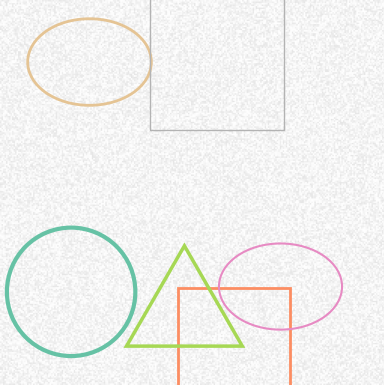[{"shape": "circle", "thickness": 3, "radius": 0.83, "center": [0.185, 0.242]}, {"shape": "square", "thickness": 2, "radius": 0.73, "center": [0.608, 0.106]}, {"shape": "oval", "thickness": 1.5, "radius": 0.8, "center": [0.729, 0.256]}, {"shape": "triangle", "thickness": 2.5, "radius": 0.87, "center": [0.479, 0.188]}, {"shape": "oval", "thickness": 2, "radius": 0.8, "center": [0.233, 0.839]}, {"shape": "square", "thickness": 1, "radius": 0.87, "center": [0.563, 0.838]}]